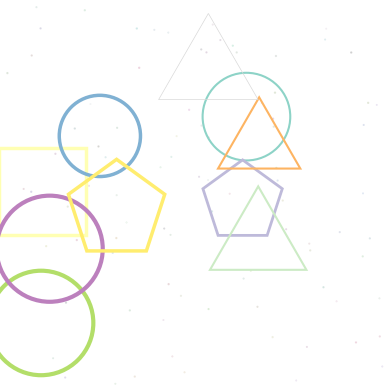[{"shape": "circle", "thickness": 1.5, "radius": 0.57, "center": [0.64, 0.697]}, {"shape": "square", "thickness": 2.5, "radius": 0.57, "center": [0.111, 0.502]}, {"shape": "pentagon", "thickness": 2, "radius": 0.54, "center": [0.63, 0.476]}, {"shape": "circle", "thickness": 2.5, "radius": 0.53, "center": [0.259, 0.647]}, {"shape": "triangle", "thickness": 1.5, "radius": 0.62, "center": [0.673, 0.624]}, {"shape": "circle", "thickness": 3, "radius": 0.68, "center": [0.107, 0.161]}, {"shape": "triangle", "thickness": 0.5, "radius": 0.75, "center": [0.541, 0.816]}, {"shape": "circle", "thickness": 3, "radius": 0.69, "center": [0.129, 0.354]}, {"shape": "triangle", "thickness": 1.5, "radius": 0.72, "center": [0.671, 0.371]}, {"shape": "pentagon", "thickness": 2.5, "radius": 0.66, "center": [0.303, 0.455]}]